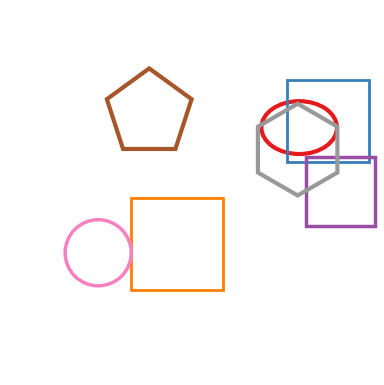[{"shape": "oval", "thickness": 3, "radius": 0.49, "center": [0.777, 0.669]}, {"shape": "square", "thickness": 2, "radius": 0.53, "center": [0.852, 0.686]}, {"shape": "square", "thickness": 2.5, "radius": 0.45, "center": [0.884, 0.502]}, {"shape": "square", "thickness": 2, "radius": 0.6, "center": [0.46, 0.366]}, {"shape": "pentagon", "thickness": 3, "radius": 0.58, "center": [0.388, 0.707]}, {"shape": "circle", "thickness": 2.5, "radius": 0.43, "center": [0.255, 0.343]}, {"shape": "hexagon", "thickness": 3, "radius": 0.6, "center": [0.773, 0.611]}]